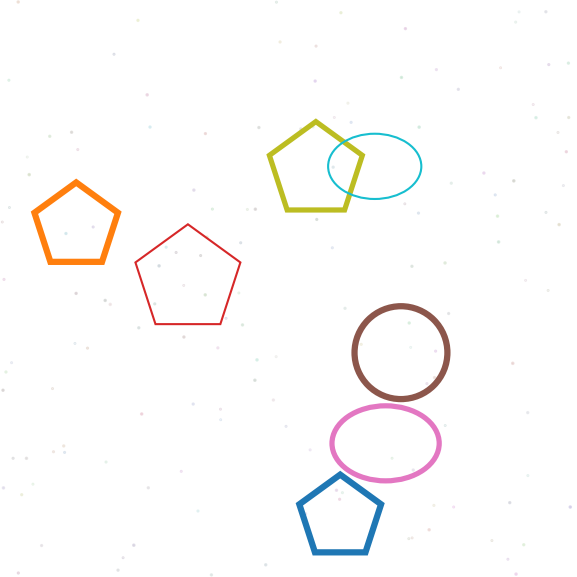[{"shape": "pentagon", "thickness": 3, "radius": 0.37, "center": [0.589, 0.103]}, {"shape": "pentagon", "thickness": 3, "radius": 0.38, "center": [0.132, 0.607]}, {"shape": "pentagon", "thickness": 1, "radius": 0.48, "center": [0.325, 0.515]}, {"shape": "circle", "thickness": 3, "radius": 0.4, "center": [0.694, 0.388]}, {"shape": "oval", "thickness": 2.5, "radius": 0.46, "center": [0.668, 0.231]}, {"shape": "pentagon", "thickness": 2.5, "radius": 0.42, "center": [0.547, 0.704]}, {"shape": "oval", "thickness": 1, "radius": 0.4, "center": [0.649, 0.711]}]